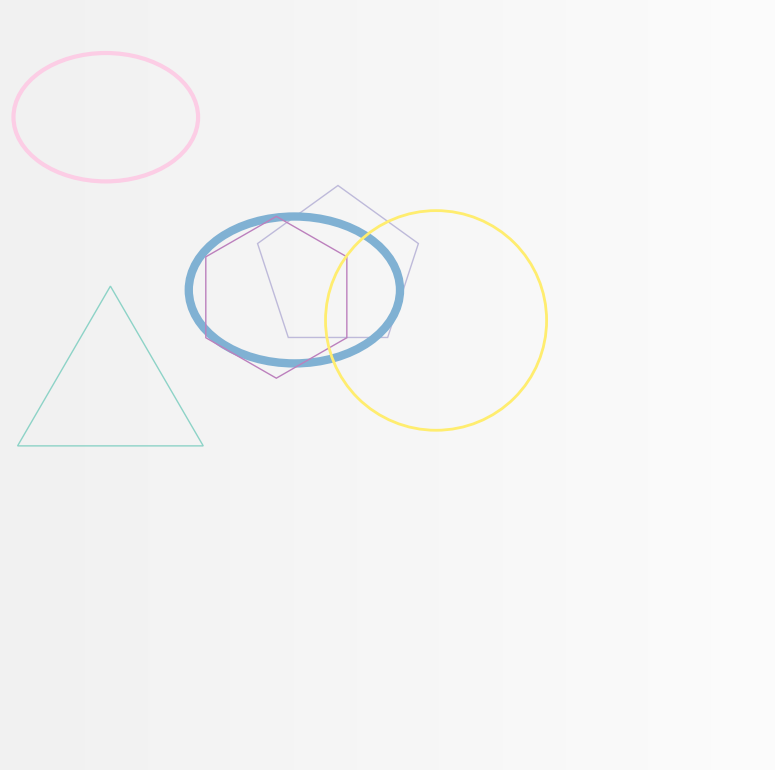[{"shape": "triangle", "thickness": 0.5, "radius": 0.69, "center": [0.142, 0.49]}, {"shape": "pentagon", "thickness": 0.5, "radius": 0.55, "center": [0.436, 0.65]}, {"shape": "oval", "thickness": 3, "radius": 0.68, "center": [0.38, 0.623]}, {"shape": "oval", "thickness": 1.5, "radius": 0.6, "center": [0.136, 0.848]}, {"shape": "hexagon", "thickness": 0.5, "radius": 0.53, "center": [0.357, 0.614]}, {"shape": "circle", "thickness": 1, "radius": 0.71, "center": [0.563, 0.584]}]